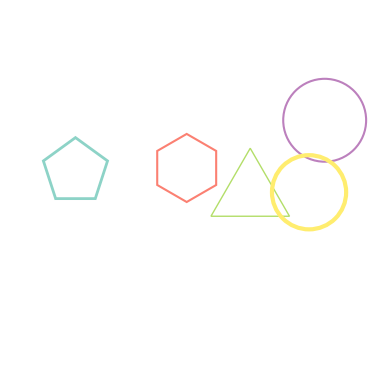[{"shape": "pentagon", "thickness": 2, "radius": 0.44, "center": [0.196, 0.555]}, {"shape": "hexagon", "thickness": 1.5, "radius": 0.44, "center": [0.485, 0.564]}, {"shape": "triangle", "thickness": 1, "radius": 0.59, "center": [0.65, 0.497]}, {"shape": "circle", "thickness": 1.5, "radius": 0.54, "center": [0.843, 0.688]}, {"shape": "circle", "thickness": 3, "radius": 0.48, "center": [0.803, 0.501]}]